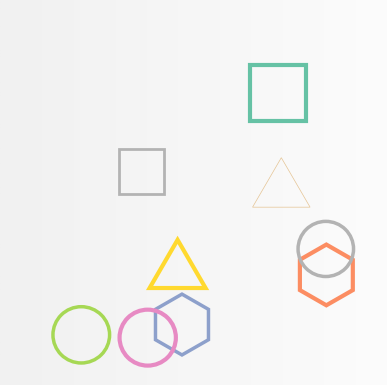[{"shape": "square", "thickness": 3, "radius": 0.36, "center": [0.718, 0.758]}, {"shape": "hexagon", "thickness": 3, "radius": 0.39, "center": [0.842, 0.286]}, {"shape": "hexagon", "thickness": 2.5, "radius": 0.39, "center": [0.47, 0.157]}, {"shape": "circle", "thickness": 3, "radius": 0.36, "center": [0.381, 0.123]}, {"shape": "circle", "thickness": 2.5, "radius": 0.37, "center": [0.21, 0.13]}, {"shape": "triangle", "thickness": 3, "radius": 0.42, "center": [0.458, 0.294]}, {"shape": "triangle", "thickness": 0.5, "radius": 0.43, "center": [0.726, 0.505]}, {"shape": "square", "thickness": 2, "radius": 0.29, "center": [0.365, 0.554]}, {"shape": "circle", "thickness": 2.5, "radius": 0.36, "center": [0.841, 0.353]}]